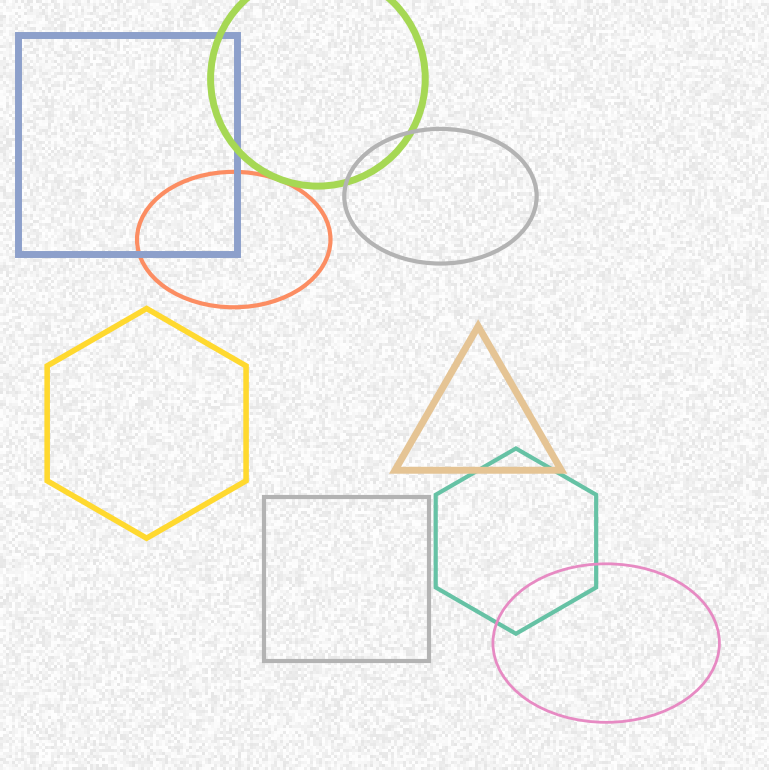[{"shape": "hexagon", "thickness": 1.5, "radius": 0.6, "center": [0.67, 0.297]}, {"shape": "oval", "thickness": 1.5, "radius": 0.63, "center": [0.304, 0.689]}, {"shape": "square", "thickness": 2.5, "radius": 0.71, "center": [0.165, 0.812]}, {"shape": "oval", "thickness": 1, "radius": 0.74, "center": [0.787, 0.165]}, {"shape": "circle", "thickness": 2.5, "radius": 0.7, "center": [0.413, 0.898]}, {"shape": "hexagon", "thickness": 2, "radius": 0.75, "center": [0.19, 0.45]}, {"shape": "triangle", "thickness": 2.5, "radius": 0.62, "center": [0.621, 0.452]}, {"shape": "oval", "thickness": 1.5, "radius": 0.62, "center": [0.572, 0.745]}, {"shape": "square", "thickness": 1.5, "radius": 0.53, "center": [0.45, 0.248]}]